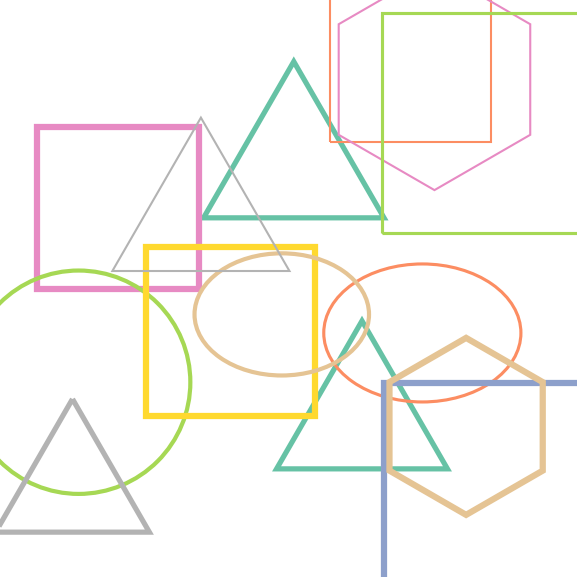[{"shape": "triangle", "thickness": 2.5, "radius": 0.85, "center": [0.627, 0.273]}, {"shape": "triangle", "thickness": 2.5, "radius": 0.9, "center": [0.509, 0.712]}, {"shape": "square", "thickness": 1, "radius": 0.69, "center": [0.711, 0.893]}, {"shape": "oval", "thickness": 1.5, "radius": 0.85, "center": [0.731, 0.423]}, {"shape": "square", "thickness": 3, "radius": 0.94, "center": [0.854, 0.147]}, {"shape": "hexagon", "thickness": 1, "radius": 0.96, "center": [0.752, 0.861]}, {"shape": "square", "thickness": 3, "radius": 0.7, "center": [0.205, 0.639]}, {"shape": "square", "thickness": 1.5, "radius": 0.96, "center": [0.852, 0.786]}, {"shape": "circle", "thickness": 2, "radius": 0.97, "center": [0.136, 0.337]}, {"shape": "square", "thickness": 3, "radius": 0.73, "center": [0.398, 0.426]}, {"shape": "hexagon", "thickness": 3, "radius": 0.77, "center": [0.807, 0.261]}, {"shape": "oval", "thickness": 2, "radius": 0.76, "center": [0.488, 0.455]}, {"shape": "triangle", "thickness": 2.5, "radius": 0.77, "center": [0.126, 0.155]}, {"shape": "triangle", "thickness": 1, "radius": 0.89, "center": [0.348, 0.618]}]